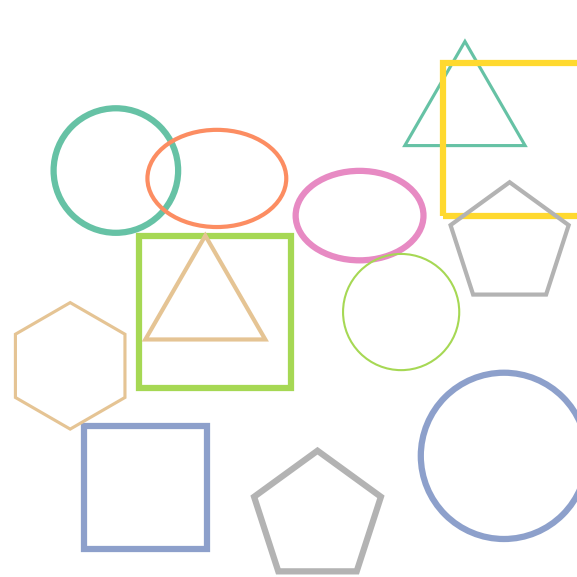[{"shape": "circle", "thickness": 3, "radius": 0.54, "center": [0.201, 0.704]}, {"shape": "triangle", "thickness": 1.5, "radius": 0.6, "center": [0.805, 0.807]}, {"shape": "oval", "thickness": 2, "radius": 0.6, "center": [0.375, 0.69]}, {"shape": "circle", "thickness": 3, "radius": 0.72, "center": [0.873, 0.21]}, {"shape": "square", "thickness": 3, "radius": 0.53, "center": [0.252, 0.155]}, {"shape": "oval", "thickness": 3, "radius": 0.55, "center": [0.623, 0.626]}, {"shape": "square", "thickness": 3, "radius": 0.66, "center": [0.373, 0.46]}, {"shape": "circle", "thickness": 1, "radius": 0.5, "center": [0.695, 0.459]}, {"shape": "square", "thickness": 3, "radius": 0.66, "center": [0.899, 0.757]}, {"shape": "hexagon", "thickness": 1.5, "radius": 0.55, "center": [0.122, 0.366]}, {"shape": "triangle", "thickness": 2, "radius": 0.6, "center": [0.356, 0.471]}, {"shape": "pentagon", "thickness": 3, "radius": 0.58, "center": [0.55, 0.103]}, {"shape": "pentagon", "thickness": 2, "radius": 0.54, "center": [0.882, 0.576]}]